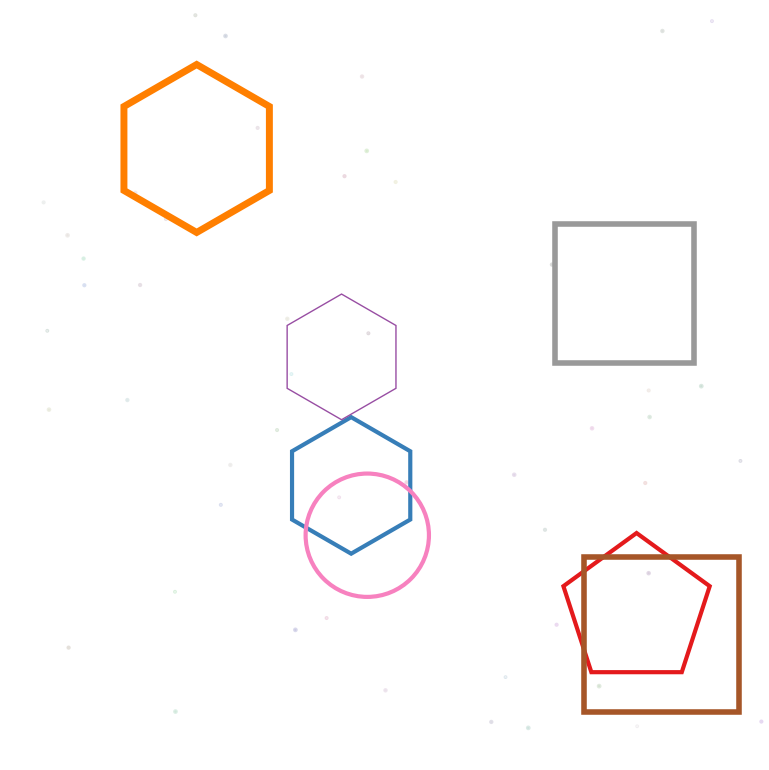[{"shape": "pentagon", "thickness": 1.5, "radius": 0.5, "center": [0.827, 0.208]}, {"shape": "hexagon", "thickness": 1.5, "radius": 0.44, "center": [0.456, 0.37]}, {"shape": "hexagon", "thickness": 0.5, "radius": 0.41, "center": [0.444, 0.536]}, {"shape": "hexagon", "thickness": 2.5, "radius": 0.55, "center": [0.255, 0.807]}, {"shape": "square", "thickness": 2, "radius": 0.5, "center": [0.859, 0.176]}, {"shape": "circle", "thickness": 1.5, "radius": 0.4, "center": [0.477, 0.305]}, {"shape": "square", "thickness": 2, "radius": 0.45, "center": [0.812, 0.619]}]